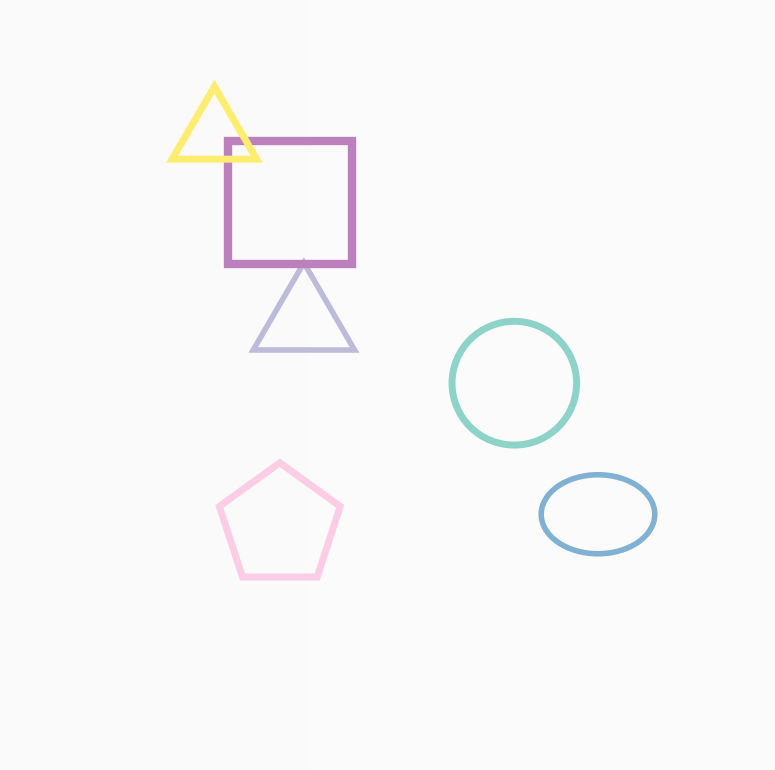[{"shape": "circle", "thickness": 2.5, "radius": 0.4, "center": [0.664, 0.502]}, {"shape": "triangle", "thickness": 2, "radius": 0.38, "center": [0.392, 0.583]}, {"shape": "oval", "thickness": 2, "radius": 0.37, "center": [0.772, 0.332]}, {"shape": "pentagon", "thickness": 2.5, "radius": 0.41, "center": [0.361, 0.317]}, {"shape": "square", "thickness": 3, "radius": 0.4, "center": [0.375, 0.737]}, {"shape": "triangle", "thickness": 2.5, "radius": 0.31, "center": [0.277, 0.825]}]